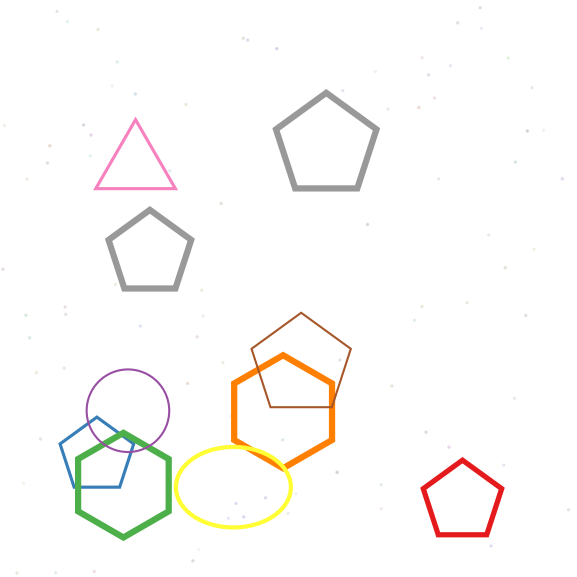[{"shape": "pentagon", "thickness": 2.5, "radius": 0.36, "center": [0.801, 0.131]}, {"shape": "pentagon", "thickness": 1.5, "radius": 0.34, "center": [0.168, 0.21]}, {"shape": "hexagon", "thickness": 3, "radius": 0.45, "center": [0.214, 0.159]}, {"shape": "circle", "thickness": 1, "radius": 0.36, "center": [0.222, 0.288]}, {"shape": "hexagon", "thickness": 3, "radius": 0.49, "center": [0.49, 0.286]}, {"shape": "oval", "thickness": 2, "radius": 0.5, "center": [0.404, 0.155]}, {"shape": "pentagon", "thickness": 1, "radius": 0.45, "center": [0.522, 0.367]}, {"shape": "triangle", "thickness": 1.5, "radius": 0.4, "center": [0.235, 0.712]}, {"shape": "pentagon", "thickness": 3, "radius": 0.38, "center": [0.26, 0.56]}, {"shape": "pentagon", "thickness": 3, "radius": 0.46, "center": [0.565, 0.747]}]